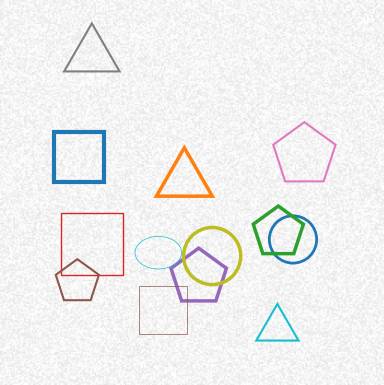[{"shape": "square", "thickness": 3, "radius": 0.33, "center": [0.205, 0.592]}, {"shape": "circle", "thickness": 2, "radius": 0.31, "center": [0.761, 0.378]}, {"shape": "triangle", "thickness": 2.5, "radius": 0.42, "center": [0.479, 0.532]}, {"shape": "pentagon", "thickness": 2.5, "radius": 0.34, "center": [0.723, 0.396]}, {"shape": "square", "thickness": 1, "radius": 0.41, "center": [0.239, 0.367]}, {"shape": "pentagon", "thickness": 2.5, "radius": 0.38, "center": [0.516, 0.28]}, {"shape": "square", "thickness": 0.5, "radius": 0.31, "center": [0.424, 0.195]}, {"shape": "pentagon", "thickness": 1.5, "radius": 0.29, "center": [0.201, 0.268]}, {"shape": "pentagon", "thickness": 1.5, "radius": 0.43, "center": [0.791, 0.598]}, {"shape": "triangle", "thickness": 1.5, "radius": 0.42, "center": [0.239, 0.856]}, {"shape": "circle", "thickness": 2.5, "radius": 0.37, "center": [0.551, 0.335]}, {"shape": "triangle", "thickness": 1.5, "radius": 0.32, "center": [0.72, 0.147]}, {"shape": "oval", "thickness": 0.5, "radius": 0.3, "center": [0.411, 0.344]}]